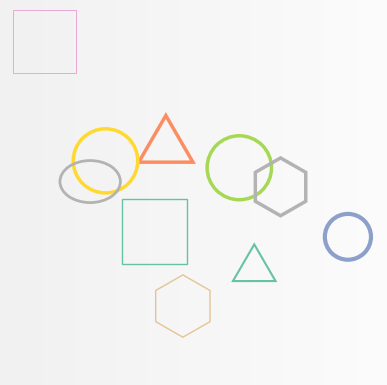[{"shape": "triangle", "thickness": 1.5, "radius": 0.32, "center": [0.656, 0.302]}, {"shape": "square", "thickness": 1, "radius": 0.42, "center": [0.399, 0.399]}, {"shape": "triangle", "thickness": 2.5, "radius": 0.4, "center": [0.428, 0.619]}, {"shape": "circle", "thickness": 3, "radius": 0.3, "center": [0.898, 0.385]}, {"shape": "square", "thickness": 0.5, "radius": 0.41, "center": [0.115, 0.892]}, {"shape": "circle", "thickness": 2.5, "radius": 0.42, "center": [0.618, 0.564]}, {"shape": "circle", "thickness": 2.5, "radius": 0.42, "center": [0.272, 0.582]}, {"shape": "hexagon", "thickness": 1, "radius": 0.4, "center": [0.472, 0.205]}, {"shape": "oval", "thickness": 2, "radius": 0.39, "center": [0.233, 0.528]}, {"shape": "hexagon", "thickness": 2.5, "radius": 0.38, "center": [0.724, 0.515]}]